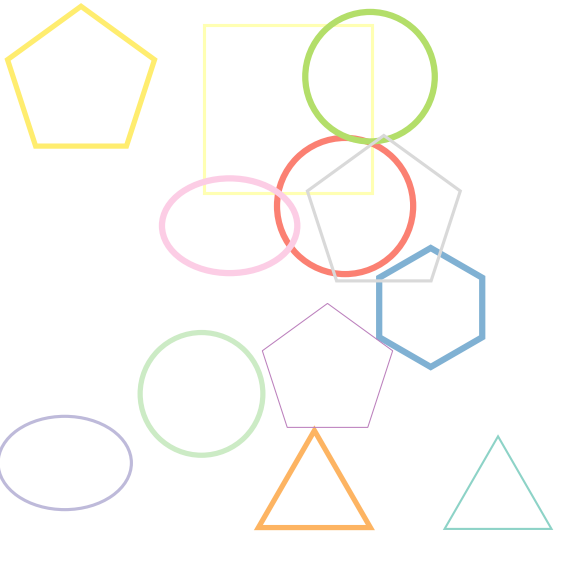[{"shape": "triangle", "thickness": 1, "radius": 0.53, "center": [0.862, 0.137]}, {"shape": "square", "thickness": 1.5, "radius": 0.73, "center": [0.498, 0.81]}, {"shape": "oval", "thickness": 1.5, "radius": 0.58, "center": [0.112, 0.197]}, {"shape": "circle", "thickness": 3, "radius": 0.59, "center": [0.598, 0.642]}, {"shape": "hexagon", "thickness": 3, "radius": 0.52, "center": [0.746, 0.467]}, {"shape": "triangle", "thickness": 2.5, "radius": 0.56, "center": [0.544, 0.142]}, {"shape": "circle", "thickness": 3, "radius": 0.56, "center": [0.641, 0.866]}, {"shape": "oval", "thickness": 3, "radius": 0.59, "center": [0.398, 0.608]}, {"shape": "pentagon", "thickness": 1.5, "radius": 0.7, "center": [0.665, 0.625]}, {"shape": "pentagon", "thickness": 0.5, "radius": 0.59, "center": [0.567, 0.355]}, {"shape": "circle", "thickness": 2.5, "radius": 0.53, "center": [0.349, 0.317]}, {"shape": "pentagon", "thickness": 2.5, "radius": 0.67, "center": [0.14, 0.854]}]